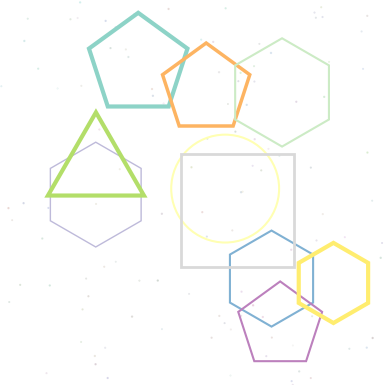[{"shape": "pentagon", "thickness": 3, "radius": 0.67, "center": [0.359, 0.832]}, {"shape": "circle", "thickness": 1.5, "radius": 0.7, "center": [0.585, 0.51]}, {"shape": "hexagon", "thickness": 1, "radius": 0.68, "center": [0.249, 0.495]}, {"shape": "hexagon", "thickness": 1.5, "radius": 0.62, "center": [0.705, 0.276]}, {"shape": "pentagon", "thickness": 2.5, "radius": 0.6, "center": [0.535, 0.769]}, {"shape": "triangle", "thickness": 3, "radius": 0.72, "center": [0.249, 0.564]}, {"shape": "square", "thickness": 2, "radius": 0.74, "center": [0.616, 0.453]}, {"shape": "pentagon", "thickness": 1.5, "radius": 0.57, "center": [0.728, 0.155]}, {"shape": "hexagon", "thickness": 1.5, "radius": 0.7, "center": [0.733, 0.76]}, {"shape": "hexagon", "thickness": 3, "radius": 0.52, "center": [0.866, 0.265]}]